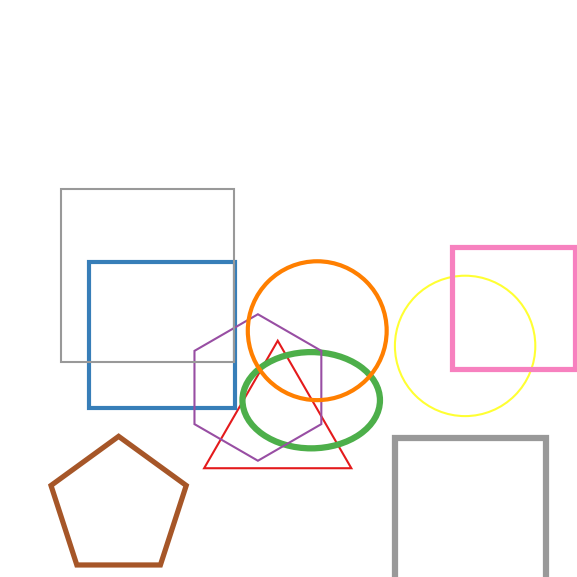[{"shape": "triangle", "thickness": 1, "radius": 0.74, "center": [0.481, 0.262]}, {"shape": "square", "thickness": 2, "radius": 0.63, "center": [0.28, 0.419]}, {"shape": "oval", "thickness": 3, "radius": 0.6, "center": [0.539, 0.306]}, {"shape": "hexagon", "thickness": 1, "radius": 0.63, "center": [0.447, 0.328]}, {"shape": "circle", "thickness": 2, "radius": 0.6, "center": [0.549, 0.426]}, {"shape": "circle", "thickness": 1, "radius": 0.61, "center": [0.805, 0.4]}, {"shape": "pentagon", "thickness": 2.5, "radius": 0.62, "center": [0.205, 0.12]}, {"shape": "square", "thickness": 2.5, "radius": 0.53, "center": [0.889, 0.466]}, {"shape": "square", "thickness": 1, "radius": 0.75, "center": [0.255, 0.523]}, {"shape": "square", "thickness": 3, "radius": 0.65, "center": [0.815, 0.11]}]